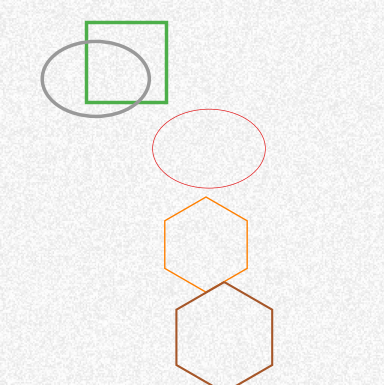[{"shape": "oval", "thickness": 0.5, "radius": 0.73, "center": [0.543, 0.614]}, {"shape": "square", "thickness": 2.5, "radius": 0.52, "center": [0.327, 0.839]}, {"shape": "hexagon", "thickness": 1, "radius": 0.62, "center": [0.535, 0.365]}, {"shape": "hexagon", "thickness": 1.5, "radius": 0.72, "center": [0.583, 0.124]}, {"shape": "oval", "thickness": 2.5, "radius": 0.7, "center": [0.249, 0.795]}]